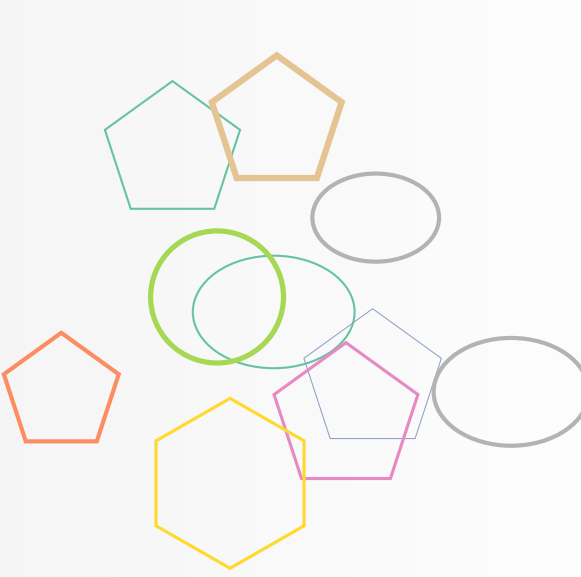[{"shape": "oval", "thickness": 1, "radius": 0.7, "center": [0.471, 0.459]}, {"shape": "pentagon", "thickness": 1, "radius": 0.61, "center": [0.297, 0.736]}, {"shape": "pentagon", "thickness": 2, "radius": 0.52, "center": [0.105, 0.319]}, {"shape": "pentagon", "thickness": 0.5, "radius": 0.62, "center": [0.641, 0.34]}, {"shape": "pentagon", "thickness": 1.5, "radius": 0.65, "center": [0.595, 0.276]}, {"shape": "circle", "thickness": 2.5, "radius": 0.57, "center": [0.373, 0.485]}, {"shape": "hexagon", "thickness": 1.5, "radius": 0.74, "center": [0.396, 0.162]}, {"shape": "pentagon", "thickness": 3, "radius": 0.59, "center": [0.476, 0.786]}, {"shape": "oval", "thickness": 2, "radius": 0.67, "center": [0.879, 0.321]}, {"shape": "oval", "thickness": 2, "radius": 0.54, "center": [0.646, 0.622]}]